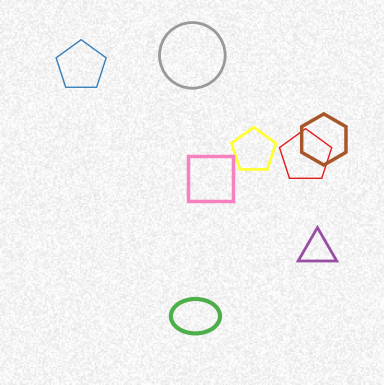[{"shape": "pentagon", "thickness": 1, "radius": 0.36, "center": [0.794, 0.595]}, {"shape": "pentagon", "thickness": 1, "radius": 0.34, "center": [0.211, 0.829]}, {"shape": "oval", "thickness": 3, "radius": 0.32, "center": [0.508, 0.179]}, {"shape": "triangle", "thickness": 2, "radius": 0.29, "center": [0.824, 0.351]}, {"shape": "pentagon", "thickness": 2, "radius": 0.3, "center": [0.659, 0.609]}, {"shape": "hexagon", "thickness": 2.5, "radius": 0.33, "center": [0.841, 0.638]}, {"shape": "square", "thickness": 2.5, "radius": 0.29, "center": [0.546, 0.536]}, {"shape": "circle", "thickness": 2, "radius": 0.43, "center": [0.5, 0.856]}]